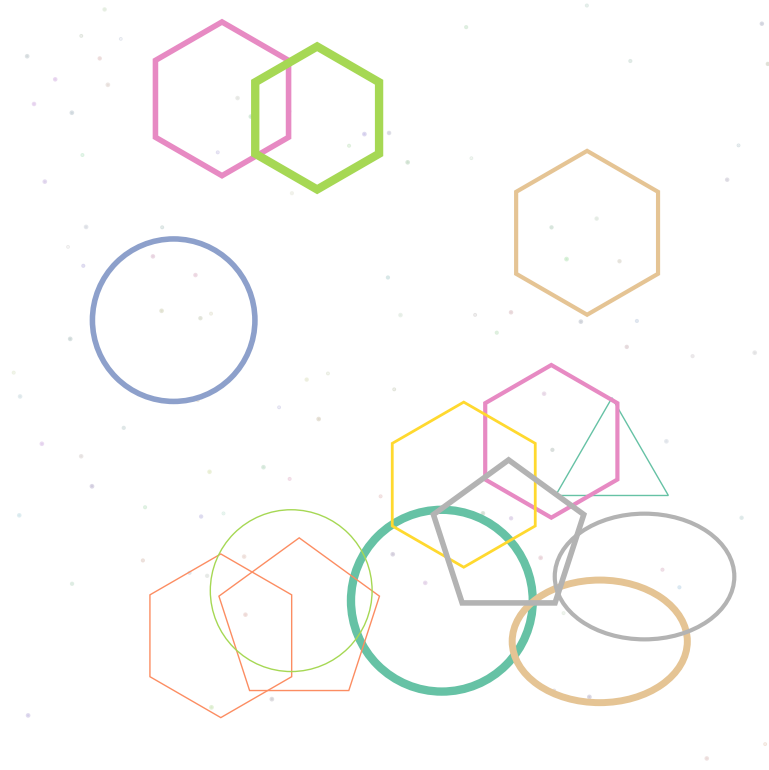[{"shape": "circle", "thickness": 3, "radius": 0.59, "center": [0.574, 0.22]}, {"shape": "triangle", "thickness": 0.5, "radius": 0.42, "center": [0.795, 0.399]}, {"shape": "pentagon", "thickness": 0.5, "radius": 0.55, "center": [0.389, 0.192]}, {"shape": "hexagon", "thickness": 0.5, "radius": 0.53, "center": [0.287, 0.174]}, {"shape": "circle", "thickness": 2, "radius": 0.53, "center": [0.226, 0.584]}, {"shape": "hexagon", "thickness": 1.5, "radius": 0.5, "center": [0.716, 0.427]}, {"shape": "hexagon", "thickness": 2, "radius": 0.5, "center": [0.288, 0.872]}, {"shape": "hexagon", "thickness": 3, "radius": 0.46, "center": [0.412, 0.847]}, {"shape": "circle", "thickness": 0.5, "radius": 0.53, "center": [0.378, 0.233]}, {"shape": "hexagon", "thickness": 1, "radius": 0.54, "center": [0.602, 0.371]}, {"shape": "hexagon", "thickness": 1.5, "radius": 0.53, "center": [0.762, 0.698]}, {"shape": "oval", "thickness": 2.5, "radius": 0.57, "center": [0.779, 0.167]}, {"shape": "oval", "thickness": 1.5, "radius": 0.58, "center": [0.837, 0.251]}, {"shape": "pentagon", "thickness": 2, "radius": 0.51, "center": [0.661, 0.3]}]